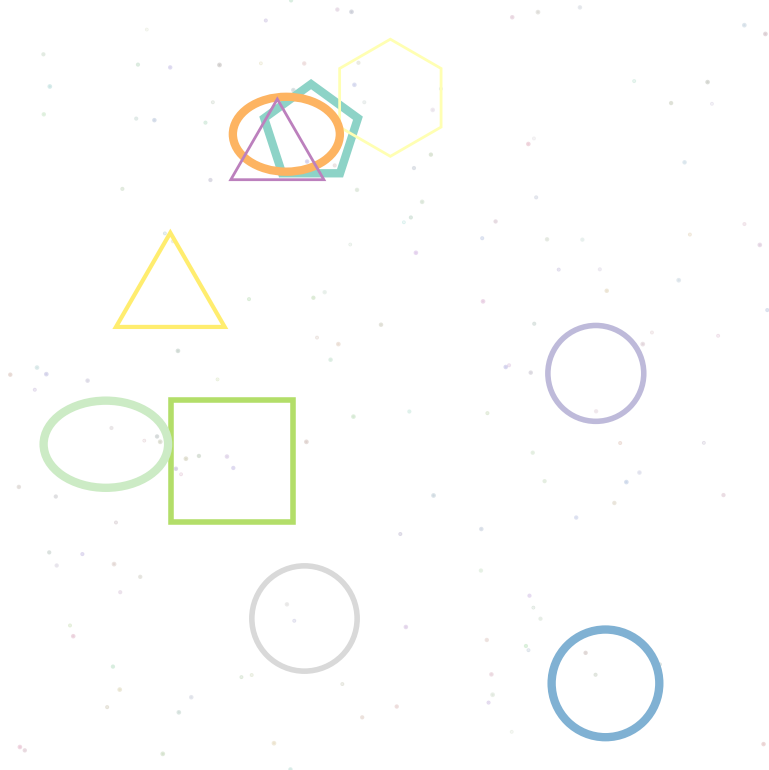[{"shape": "pentagon", "thickness": 3, "radius": 0.32, "center": [0.404, 0.827]}, {"shape": "hexagon", "thickness": 1, "radius": 0.38, "center": [0.507, 0.873]}, {"shape": "circle", "thickness": 2, "radius": 0.31, "center": [0.774, 0.515]}, {"shape": "circle", "thickness": 3, "radius": 0.35, "center": [0.786, 0.113]}, {"shape": "oval", "thickness": 3, "radius": 0.35, "center": [0.372, 0.826]}, {"shape": "square", "thickness": 2, "radius": 0.39, "center": [0.301, 0.401]}, {"shape": "circle", "thickness": 2, "radius": 0.34, "center": [0.395, 0.197]}, {"shape": "triangle", "thickness": 1, "radius": 0.35, "center": [0.36, 0.802]}, {"shape": "oval", "thickness": 3, "radius": 0.4, "center": [0.137, 0.423]}, {"shape": "triangle", "thickness": 1.5, "radius": 0.41, "center": [0.221, 0.616]}]